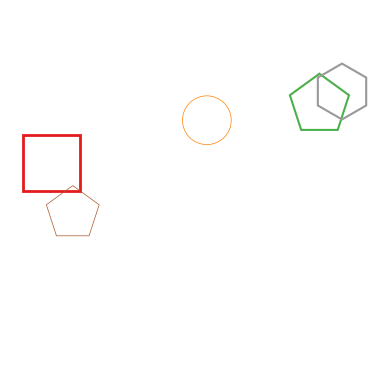[{"shape": "square", "thickness": 2, "radius": 0.37, "center": [0.133, 0.577]}, {"shape": "pentagon", "thickness": 1.5, "radius": 0.4, "center": [0.83, 0.728]}, {"shape": "circle", "thickness": 0.5, "radius": 0.32, "center": [0.537, 0.688]}, {"shape": "pentagon", "thickness": 0.5, "radius": 0.36, "center": [0.189, 0.446]}, {"shape": "hexagon", "thickness": 1.5, "radius": 0.36, "center": [0.888, 0.762]}]